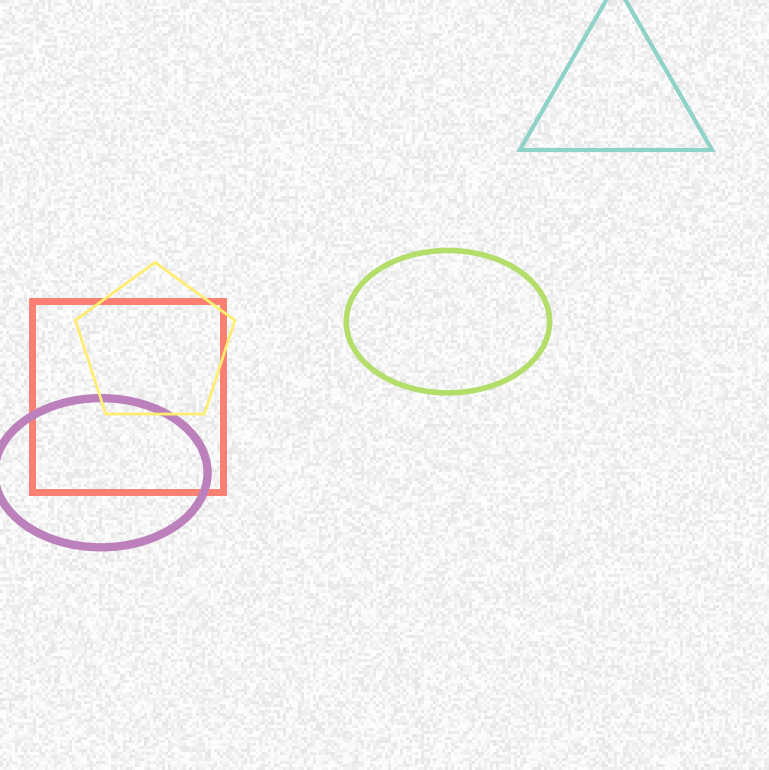[{"shape": "triangle", "thickness": 1.5, "radius": 0.72, "center": [0.8, 0.877]}, {"shape": "square", "thickness": 2.5, "radius": 0.62, "center": [0.166, 0.485]}, {"shape": "oval", "thickness": 2, "radius": 0.66, "center": [0.582, 0.582]}, {"shape": "oval", "thickness": 3, "radius": 0.69, "center": [0.131, 0.386]}, {"shape": "pentagon", "thickness": 1, "radius": 0.54, "center": [0.201, 0.55]}]